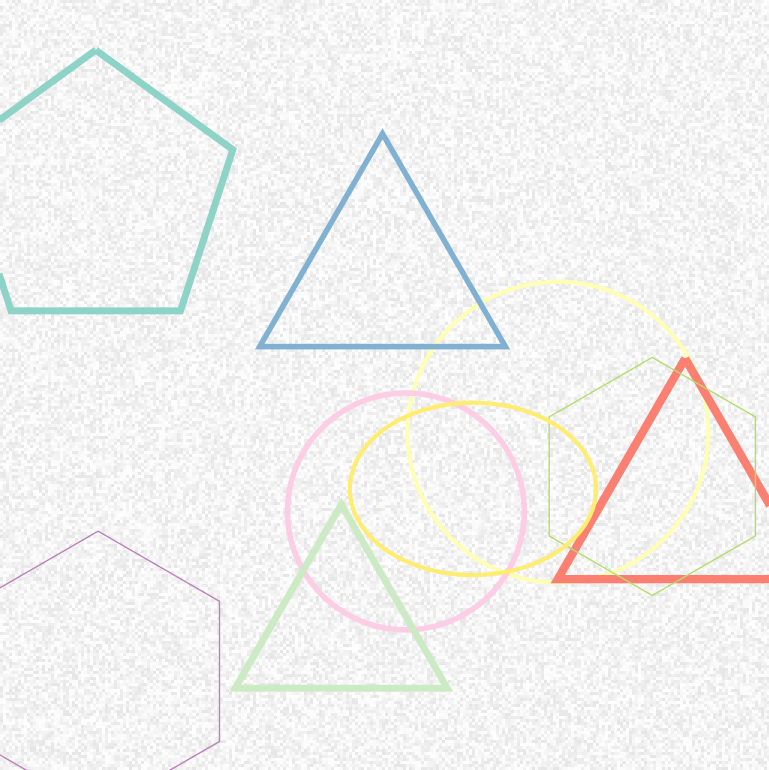[{"shape": "pentagon", "thickness": 2.5, "radius": 0.94, "center": [0.124, 0.748]}, {"shape": "circle", "thickness": 1.5, "radius": 0.98, "center": [0.725, 0.439]}, {"shape": "triangle", "thickness": 3, "radius": 0.96, "center": [0.89, 0.343]}, {"shape": "triangle", "thickness": 2, "radius": 0.92, "center": [0.497, 0.642]}, {"shape": "hexagon", "thickness": 0.5, "radius": 0.77, "center": [0.847, 0.381]}, {"shape": "circle", "thickness": 2, "radius": 0.77, "center": [0.527, 0.336]}, {"shape": "hexagon", "thickness": 0.5, "radius": 0.91, "center": [0.127, 0.128]}, {"shape": "triangle", "thickness": 2.5, "radius": 0.8, "center": [0.443, 0.186]}, {"shape": "oval", "thickness": 1.5, "radius": 0.8, "center": [0.614, 0.365]}]